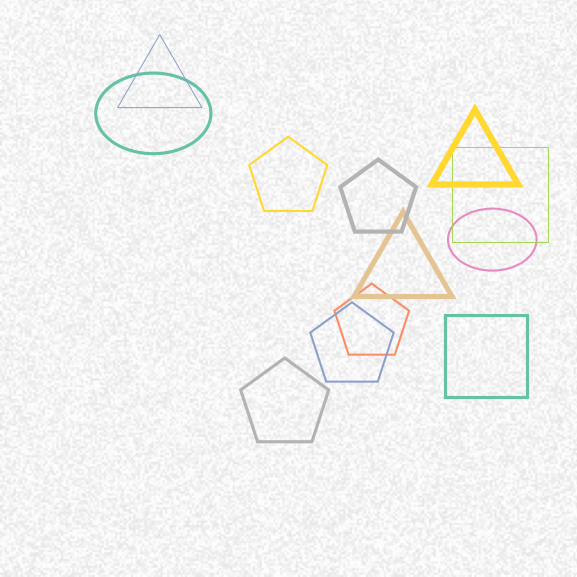[{"shape": "oval", "thickness": 1.5, "radius": 0.5, "center": [0.265, 0.803]}, {"shape": "square", "thickness": 1.5, "radius": 0.36, "center": [0.842, 0.383]}, {"shape": "pentagon", "thickness": 1, "radius": 0.34, "center": [0.644, 0.44]}, {"shape": "triangle", "thickness": 0.5, "radius": 0.42, "center": [0.277, 0.855]}, {"shape": "pentagon", "thickness": 1, "radius": 0.38, "center": [0.61, 0.4]}, {"shape": "oval", "thickness": 1, "radius": 0.38, "center": [0.852, 0.584]}, {"shape": "square", "thickness": 0.5, "radius": 0.41, "center": [0.866, 0.662]}, {"shape": "pentagon", "thickness": 1, "radius": 0.36, "center": [0.499, 0.691]}, {"shape": "triangle", "thickness": 3, "radius": 0.43, "center": [0.822, 0.723]}, {"shape": "triangle", "thickness": 2.5, "radius": 0.49, "center": [0.698, 0.535]}, {"shape": "pentagon", "thickness": 2, "radius": 0.34, "center": [0.655, 0.654]}, {"shape": "pentagon", "thickness": 1.5, "radius": 0.4, "center": [0.493, 0.299]}]